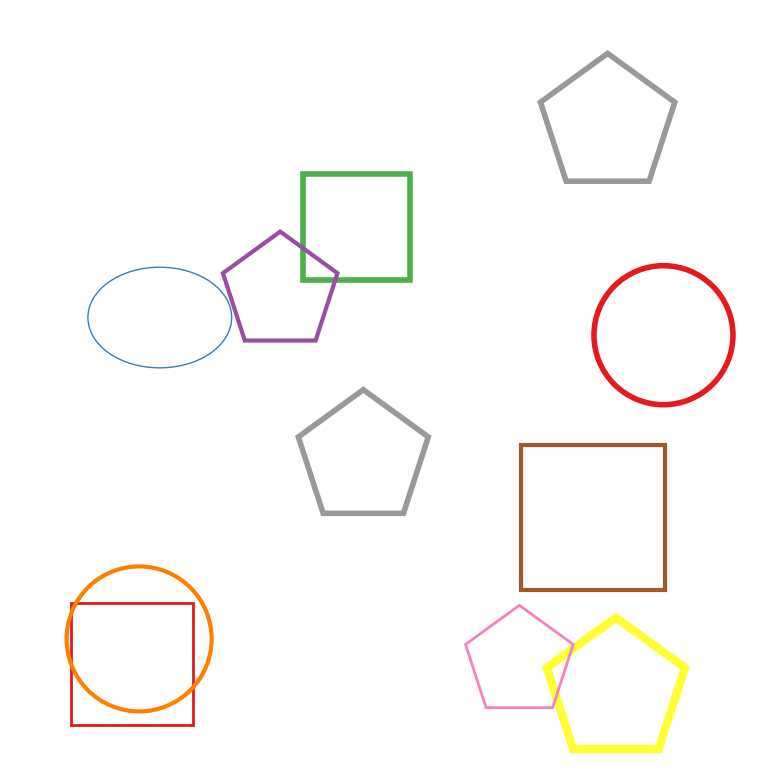[{"shape": "circle", "thickness": 2, "radius": 0.45, "center": [0.862, 0.565]}, {"shape": "square", "thickness": 1, "radius": 0.4, "center": [0.171, 0.138]}, {"shape": "oval", "thickness": 0.5, "radius": 0.47, "center": [0.208, 0.588]}, {"shape": "square", "thickness": 2, "radius": 0.35, "center": [0.463, 0.705]}, {"shape": "pentagon", "thickness": 1.5, "radius": 0.39, "center": [0.364, 0.621]}, {"shape": "circle", "thickness": 1.5, "radius": 0.47, "center": [0.181, 0.17]}, {"shape": "pentagon", "thickness": 3, "radius": 0.47, "center": [0.8, 0.104]}, {"shape": "square", "thickness": 1.5, "radius": 0.47, "center": [0.77, 0.328]}, {"shape": "pentagon", "thickness": 1, "radius": 0.37, "center": [0.675, 0.14]}, {"shape": "pentagon", "thickness": 2, "radius": 0.46, "center": [0.789, 0.839]}, {"shape": "pentagon", "thickness": 2, "radius": 0.44, "center": [0.472, 0.405]}]